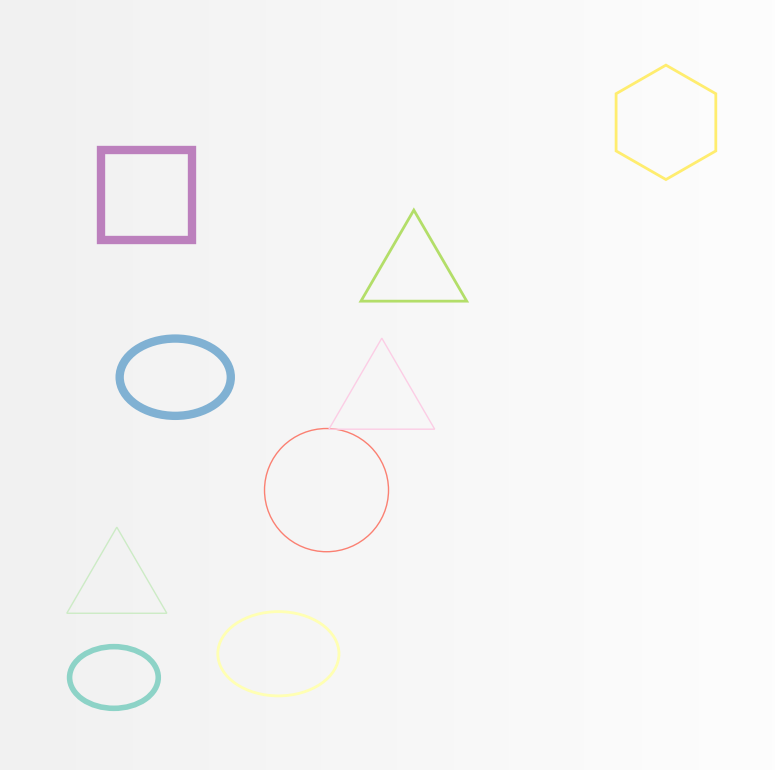[{"shape": "oval", "thickness": 2, "radius": 0.29, "center": [0.147, 0.12]}, {"shape": "oval", "thickness": 1, "radius": 0.39, "center": [0.359, 0.151]}, {"shape": "circle", "thickness": 0.5, "radius": 0.4, "center": [0.421, 0.363]}, {"shape": "oval", "thickness": 3, "radius": 0.36, "center": [0.226, 0.51]}, {"shape": "triangle", "thickness": 1, "radius": 0.39, "center": [0.534, 0.648]}, {"shape": "triangle", "thickness": 0.5, "radius": 0.39, "center": [0.493, 0.482]}, {"shape": "square", "thickness": 3, "radius": 0.29, "center": [0.189, 0.747]}, {"shape": "triangle", "thickness": 0.5, "radius": 0.37, "center": [0.151, 0.241]}, {"shape": "hexagon", "thickness": 1, "radius": 0.37, "center": [0.859, 0.841]}]